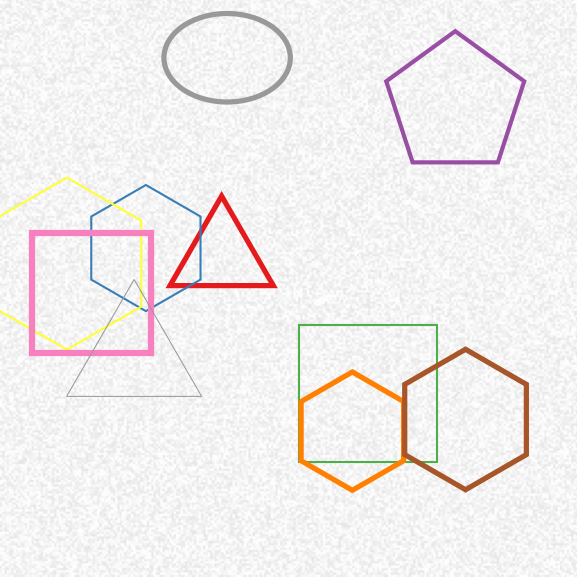[{"shape": "triangle", "thickness": 2.5, "radius": 0.52, "center": [0.384, 0.556]}, {"shape": "hexagon", "thickness": 1, "radius": 0.55, "center": [0.253, 0.57]}, {"shape": "square", "thickness": 1, "radius": 0.59, "center": [0.637, 0.317]}, {"shape": "pentagon", "thickness": 2, "radius": 0.63, "center": [0.788, 0.82]}, {"shape": "hexagon", "thickness": 2.5, "radius": 0.51, "center": [0.61, 0.253]}, {"shape": "hexagon", "thickness": 1, "radius": 0.74, "center": [0.116, 0.543]}, {"shape": "hexagon", "thickness": 2.5, "radius": 0.61, "center": [0.806, 0.273]}, {"shape": "square", "thickness": 3, "radius": 0.52, "center": [0.159, 0.492]}, {"shape": "oval", "thickness": 2.5, "radius": 0.55, "center": [0.393, 0.899]}, {"shape": "triangle", "thickness": 0.5, "radius": 0.67, "center": [0.232, 0.38]}]